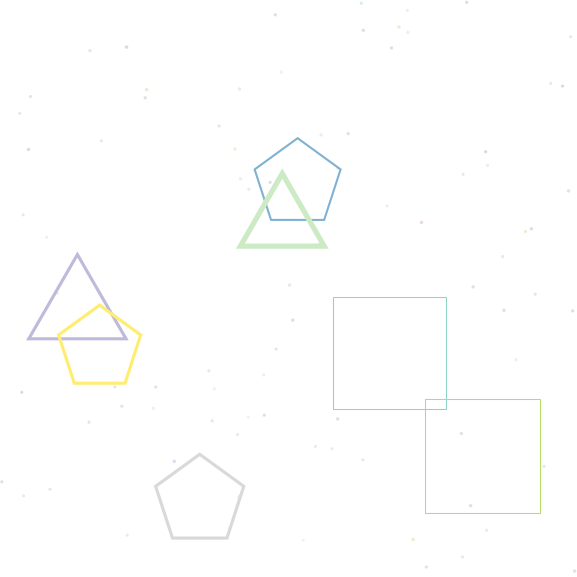[{"shape": "square", "thickness": 0.5, "radius": 0.49, "center": [0.675, 0.388]}, {"shape": "triangle", "thickness": 1.5, "radius": 0.49, "center": [0.134, 0.461]}, {"shape": "pentagon", "thickness": 1, "radius": 0.39, "center": [0.515, 0.682]}, {"shape": "square", "thickness": 0.5, "radius": 0.49, "center": [0.836, 0.21]}, {"shape": "pentagon", "thickness": 1.5, "radius": 0.4, "center": [0.346, 0.132]}, {"shape": "triangle", "thickness": 2.5, "radius": 0.42, "center": [0.489, 0.615]}, {"shape": "pentagon", "thickness": 1.5, "radius": 0.37, "center": [0.173, 0.396]}]